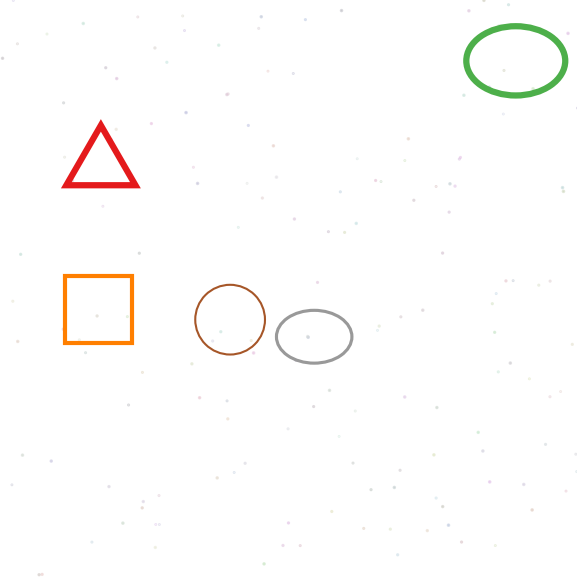[{"shape": "triangle", "thickness": 3, "radius": 0.35, "center": [0.175, 0.713]}, {"shape": "oval", "thickness": 3, "radius": 0.43, "center": [0.893, 0.894]}, {"shape": "square", "thickness": 2, "radius": 0.29, "center": [0.17, 0.463]}, {"shape": "circle", "thickness": 1, "radius": 0.3, "center": [0.398, 0.446]}, {"shape": "oval", "thickness": 1.5, "radius": 0.33, "center": [0.544, 0.416]}]